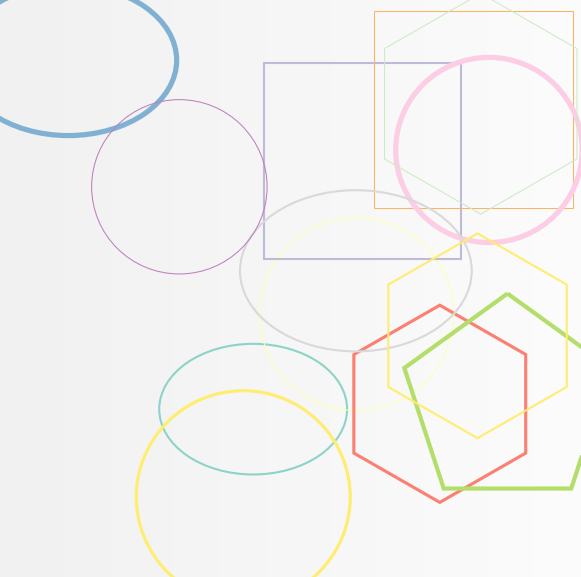[{"shape": "oval", "thickness": 1, "radius": 0.81, "center": [0.436, 0.291]}, {"shape": "circle", "thickness": 0.5, "radius": 0.83, "center": [0.613, 0.455]}, {"shape": "square", "thickness": 1, "radius": 0.85, "center": [0.623, 0.721]}, {"shape": "hexagon", "thickness": 1.5, "radius": 0.85, "center": [0.757, 0.3]}, {"shape": "oval", "thickness": 2.5, "radius": 0.93, "center": [0.117, 0.895]}, {"shape": "square", "thickness": 0.5, "radius": 0.85, "center": [0.815, 0.809]}, {"shape": "pentagon", "thickness": 2, "radius": 0.93, "center": [0.873, 0.304]}, {"shape": "circle", "thickness": 2.5, "radius": 0.8, "center": [0.841, 0.739]}, {"shape": "oval", "thickness": 1, "radius": 1.0, "center": [0.612, 0.53]}, {"shape": "circle", "thickness": 0.5, "radius": 0.75, "center": [0.309, 0.676]}, {"shape": "hexagon", "thickness": 0.5, "radius": 0.96, "center": [0.827, 0.819]}, {"shape": "circle", "thickness": 1.5, "radius": 0.92, "center": [0.419, 0.138]}, {"shape": "hexagon", "thickness": 1, "radius": 0.89, "center": [0.822, 0.418]}]